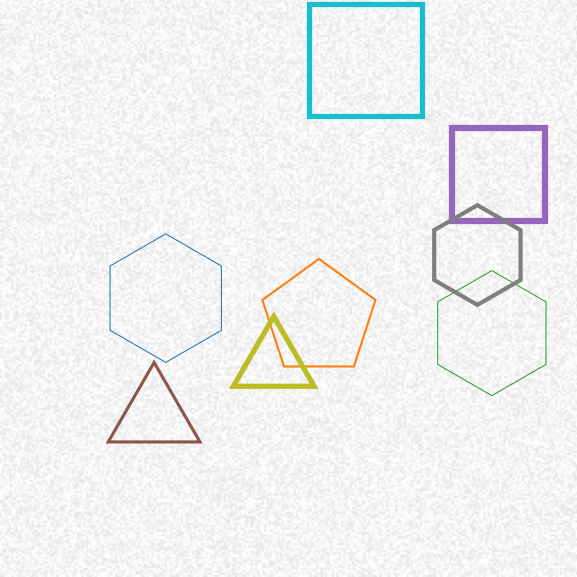[{"shape": "hexagon", "thickness": 0.5, "radius": 0.56, "center": [0.287, 0.483]}, {"shape": "pentagon", "thickness": 1, "radius": 0.51, "center": [0.552, 0.448]}, {"shape": "hexagon", "thickness": 0.5, "radius": 0.54, "center": [0.852, 0.422]}, {"shape": "square", "thickness": 3, "radius": 0.4, "center": [0.863, 0.697]}, {"shape": "triangle", "thickness": 1.5, "radius": 0.46, "center": [0.267, 0.28]}, {"shape": "hexagon", "thickness": 2, "radius": 0.43, "center": [0.827, 0.558]}, {"shape": "triangle", "thickness": 2.5, "radius": 0.4, "center": [0.474, 0.371]}, {"shape": "square", "thickness": 2.5, "radius": 0.49, "center": [0.633, 0.895]}]